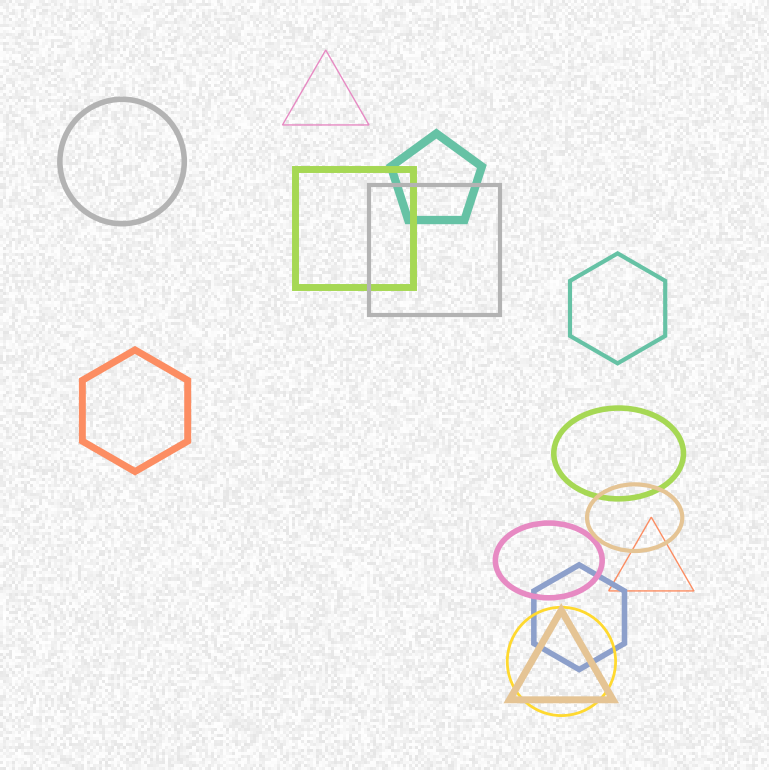[{"shape": "hexagon", "thickness": 1.5, "radius": 0.36, "center": [0.802, 0.6]}, {"shape": "pentagon", "thickness": 3, "radius": 0.31, "center": [0.567, 0.765]}, {"shape": "triangle", "thickness": 0.5, "radius": 0.32, "center": [0.846, 0.264]}, {"shape": "hexagon", "thickness": 2.5, "radius": 0.39, "center": [0.175, 0.467]}, {"shape": "hexagon", "thickness": 2, "radius": 0.34, "center": [0.752, 0.198]}, {"shape": "oval", "thickness": 2, "radius": 0.35, "center": [0.713, 0.272]}, {"shape": "triangle", "thickness": 0.5, "radius": 0.32, "center": [0.423, 0.87]}, {"shape": "oval", "thickness": 2, "radius": 0.42, "center": [0.803, 0.411]}, {"shape": "square", "thickness": 2.5, "radius": 0.38, "center": [0.46, 0.704]}, {"shape": "circle", "thickness": 1, "radius": 0.35, "center": [0.729, 0.141]}, {"shape": "triangle", "thickness": 2.5, "radius": 0.39, "center": [0.729, 0.13]}, {"shape": "oval", "thickness": 1.5, "radius": 0.31, "center": [0.824, 0.328]}, {"shape": "circle", "thickness": 2, "radius": 0.4, "center": [0.159, 0.79]}, {"shape": "square", "thickness": 1.5, "radius": 0.42, "center": [0.564, 0.675]}]